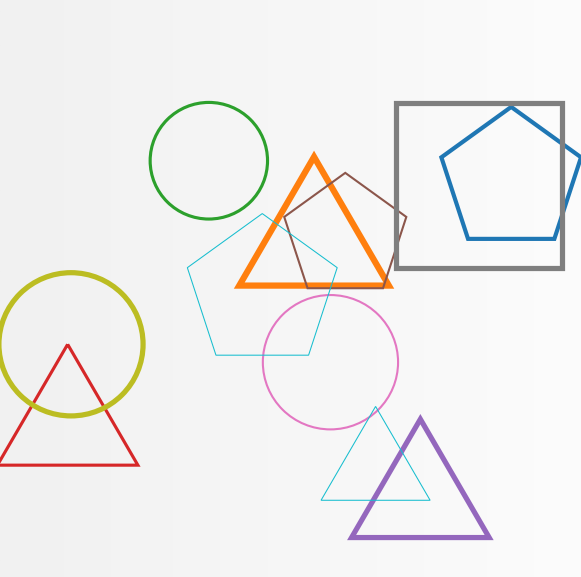[{"shape": "pentagon", "thickness": 2, "radius": 0.63, "center": [0.879, 0.688]}, {"shape": "triangle", "thickness": 3, "radius": 0.74, "center": [0.54, 0.579]}, {"shape": "circle", "thickness": 1.5, "radius": 0.5, "center": [0.359, 0.721]}, {"shape": "triangle", "thickness": 1.5, "radius": 0.7, "center": [0.116, 0.263]}, {"shape": "triangle", "thickness": 2.5, "radius": 0.68, "center": [0.723, 0.137]}, {"shape": "pentagon", "thickness": 1, "radius": 0.55, "center": [0.594, 0.589]}, {"shape": "circle", "thickness": 1, "radius": 0.58, "center": [0.569, 0.372]}, {"shape": "square", "thickness": 2.5, "radius": 0.71, "center": [0.824, 0.678]}, {"shape": "circle", "thickness": 2.5, "radius": 0.62, "center": [0.122, 0.403]}, {"shape": "pentagon", "thickness": 0.5, "radius": 0.68, "center": [0.451, 0.494]}, {"shape": "triangle", "thickness": 0.5, "radius": 0.54, "center": [0.646, 0.187]}]